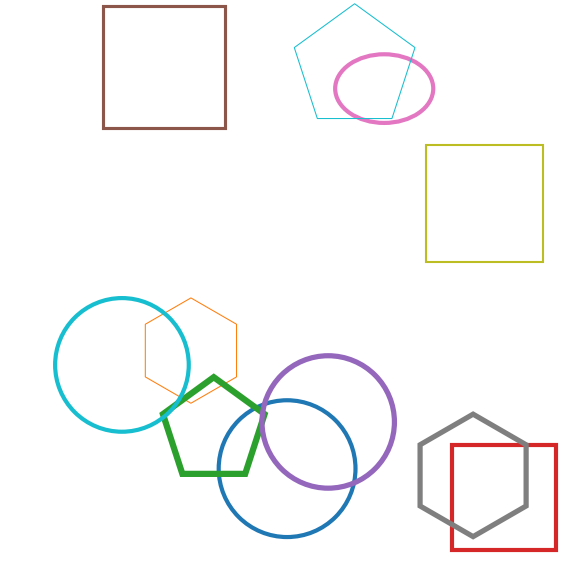[{"shape": "circle", "thickness": 2, "radius": 0.59, "center": [0.497, 0.188]}, {"shape": "hexagon", "thickness": 0.5, "radius": 0.46, "center": [0.331, 0.392]}, {"shape": "pentagon", "thickness": 3, "radius": 0.46, "center": [0.37, 0.253]}, {"shape": "square", "thickness": 2, "radius": 0.45, "center": [0.873, 0.138]}, {"shape": "circle", "thickness": 2.5, "radius": 0.57, "center": [0.568, 0.268]}, {"shape": "square", "thickness": 1.5, "radius": 0.53, "center": [0.284, 0.883]}, {"shape": "oval", "thickness": 2, "radius": 0.42, "center": [0.665, 0.846]}, {"shape": "hexagon", "thickness": 2.5, "radius": 0.53, "center": [0.819, 0.176]}, {"shape": "square", "thickness": 1, "radius": 0.51, "center": [0.839, 0.647]}, {"shape": "circle", "thickness": 2, "radius": 0.58, "center": [0.211, 0.367]}, {"shape": "pentagon", "thickness": 0.5, "radius": 0.55, "center": [0.614, 0.883]}]